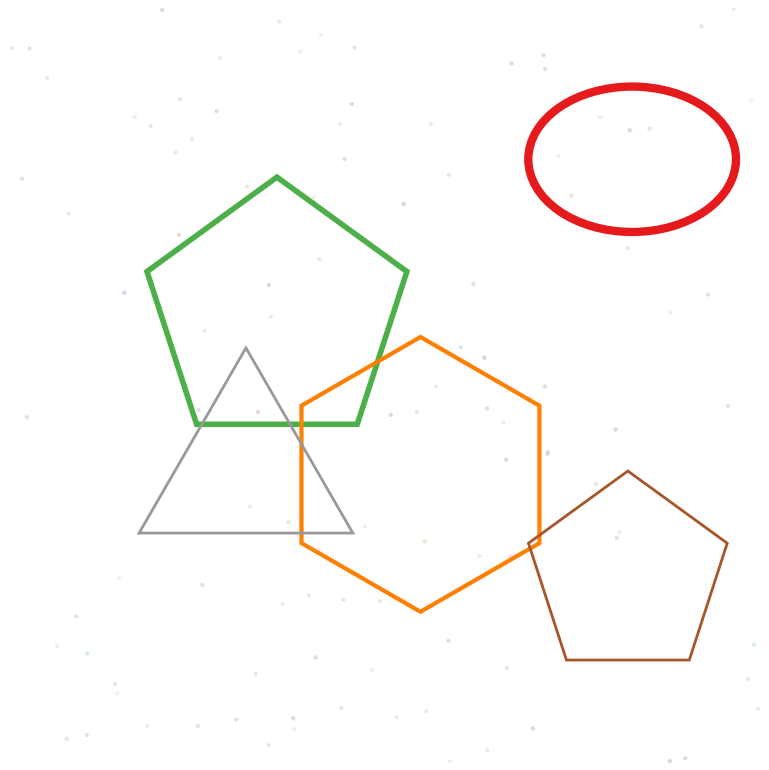[{"shape": "oval", "thickness": 3, "radius": 0.67, "center": [0.821, 0.793]}, {"shape": "pentagon", "thickness": 2, "radius": 0.89, "center": [0.36, 0.593]}, {"shape": "hexagon", "thickness": 1.5, "radius": 0.89, "center": [0.546, 0.384]}, {"shape": "pentagon", "thickness": 1, "radius": 0.68, "center": [0.815, 0.253]}, {"shape": "triangle", "thickness": 1, "radius": 0.8, "center": [0.319, 0.388]}]